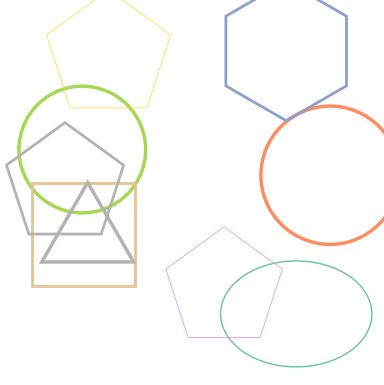[{"shape": "oval", "thickness": 1, "radius": 0.98, "center": [0.77, 0.185]}, {"shape": "circle", "thickness": 2.5, "radius": 0.9, "center": [0.857, 0.545]}, {"shape": "hexagon", "thickness": 2, "radius": 0.9, "center": [0.743, 0.867]}, {"shape": "pentagon", "thickness": 0.5, "radius": 0.79, "center": [0.582, 0.252]}, {"shape": "circle", "thickness": 2.5, "radius": 0.82, "center": [0.214, 0.612]}, {"shape": "pentagon", "thickness": 0.5, "radius": 0.85, "center": [0.282, 0.857]}, {"shape": "square", "thickness": 2, "radius": 0.67, "center": [0.218, 0.391]}, {"shape": "pentagon", "thickness": 2, "radius": 0.8, "center": [0.169, 0.521]}, {"shape": "triangle", "thickness": 2.5, "radius": 0.69, "center": [0.228, 0.388]}]